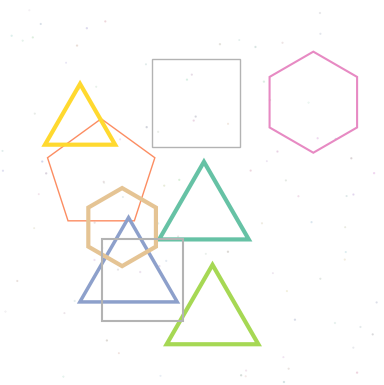[{"shape": "triangle", "thickness": 3, "radius": 0.67, "center": [0.53, 0.445]}, {"shape": "pentagon", "thickness": 1, "radius": 0.73, "center": [0.263, 0.545]}, {"shape": "triangle", "thickness": 2.5, "radius": 0.73, "center": [0.334, 0.289]}, {"shape": "hexagon", "thickness": 1.5, "radius": 0.66, "center": [0.814, 0.735]}, {"shape": "triangle", "thickness": 3, "radius": 0.69, "center": [0.552, 0.175]}, {"shape": "triangle", "thickness": 3, "radius": 0.53, "center": [0.208, 0.677]}, {"shape": "hexagon", "thickness": 3, "radius": 0.51, "center": [0.317, 0.41]}, {"shape": "square", "thickness": 1.5, "radius": 0.53, "center": [0.37, 0.273]}, {"shape": "square", "thickness": 1, "radius": 0.57, "center": [0.51, 0.733]}]